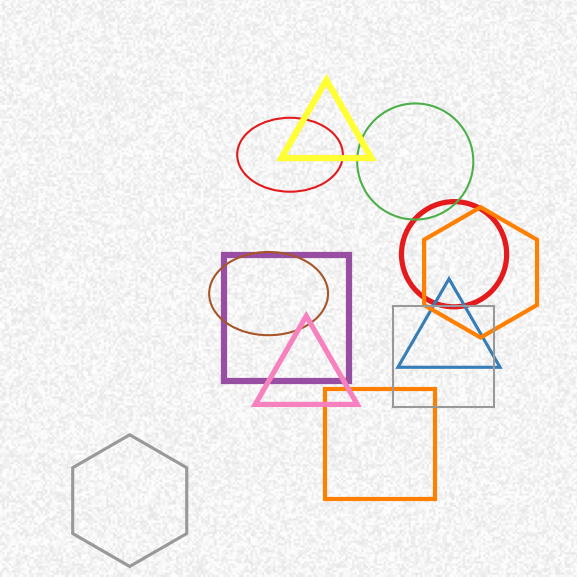[{"shape": "circle", "thickness": 2.5, "radius": 0.46, "center": [0.786, 0.559]}, {"shape": "oval", "thickness": 1, "radius": 0.46, "center": [0.502, 0.731]}, {"shape": "triangle", "thickness": 1.5, "radius": 0.51, "center": [0.777, 0.414]}, {"shape": "circle", "thickness": 1, "radius": 0.5, "center": [0.719, 0.719]}, {"shape": "square", "thickness": 3, "radius": 0.54, "center": [0.496, 0.448]}, {"shape": "square", "thickness": 2, "radius": 0.48, "center": [0.658, 0.231]}, {"shape": "hexagon", "thickness": 2, "radius": 0.56, "center": [0.832, 0.528]}, {"shape": "triangle", "thickness": 3, "radius": 0.45, "center": [0.565, 0.77]}, {"shape": "oval", "thickness": 1, "radius": 0.51, "center": [0.465, 0.491]}, {"shape": "triangle", "thickness": 2.5, "radius": 0.51, "center": [0.53, 0.35]}, {"shape": "square", "thickness": 1, "radius": 0.44, "center": [0.768, 0.382]}, {"shape": "hexagon", "thickness": 1.5, "radius": 0.57, "center": [0.225, 0.132]}]